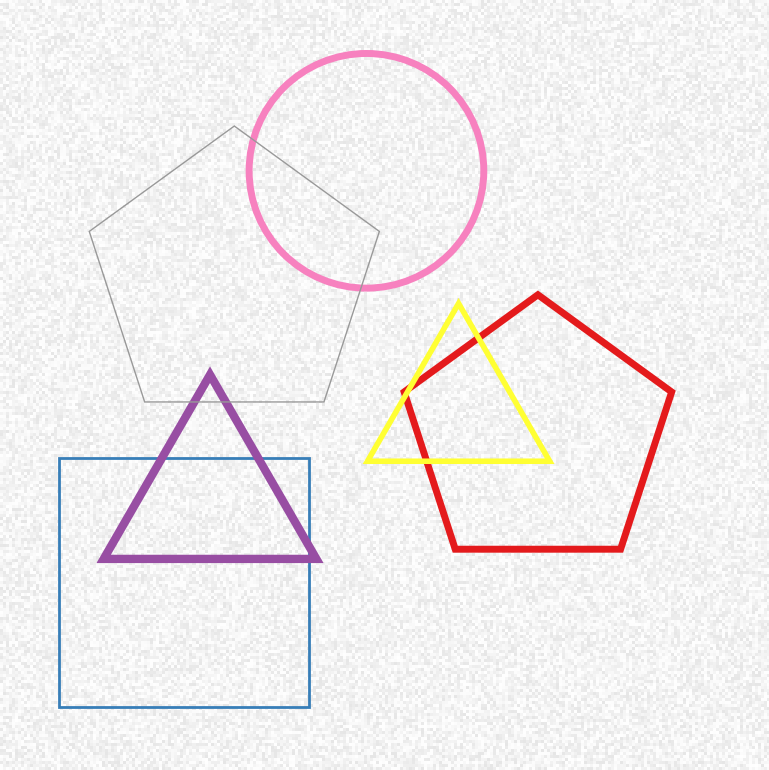[{"shape": "pentagon", "thickness": 2.5, "radius": 0.91, "center": [0.699, 0.435]}, {"shape": "square", "thickness": 1, "radius": 0.81, "center": [0.239, 0.243]}, {"shape": "triangle", "thickness": 3, "radius": 0.8, "center": [0.273, 0.354]}, {"shape": "triangle", "thickness": 2, "radius": 0.68, "center": [0.596, 0.469]}, {"shape": "circle", "thickness": 2.5, "radius": 0.76, "center": [0.476, 0.778]}, {"shape": "pentagon", "thickness": 0.5, "radius": 0.99, "center": [0.304, 0.638]}]